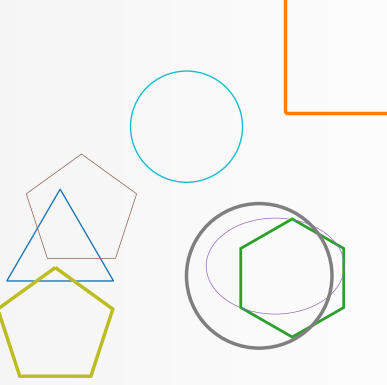[{"shape": "triangle", "thickness": 1, "radius": 0.8, "center": [0.155, 0.35]}, {"shape": "square", "thickness": 2.5, "radius": 0.82, "center": [0.9, 0.872]}, {"shape": "hexagon", "thickness": 2, "radius": 0.77, "center": [0.754, 0.278]}, {"shape": "oval", "thickness": 0.5, "radius": 0.89, "center": [0.71, 0.309]}, {"shape": "pentagon", "thickness": 0.5, "radius": 0.75, "center": [0.21, 0.45]}, {"shape": "circle", "thickness": 2.5, "radius": 0.94, "center": [0.669, 0.284]}, {"shape": "pentagon", "thickness": 2.5, "radius": 0.78, "center": [0.143, 0.149]}, {"shape": "circle", "thickness": 1, "radius": 0.72, "center": [0.481, 0.671]}]